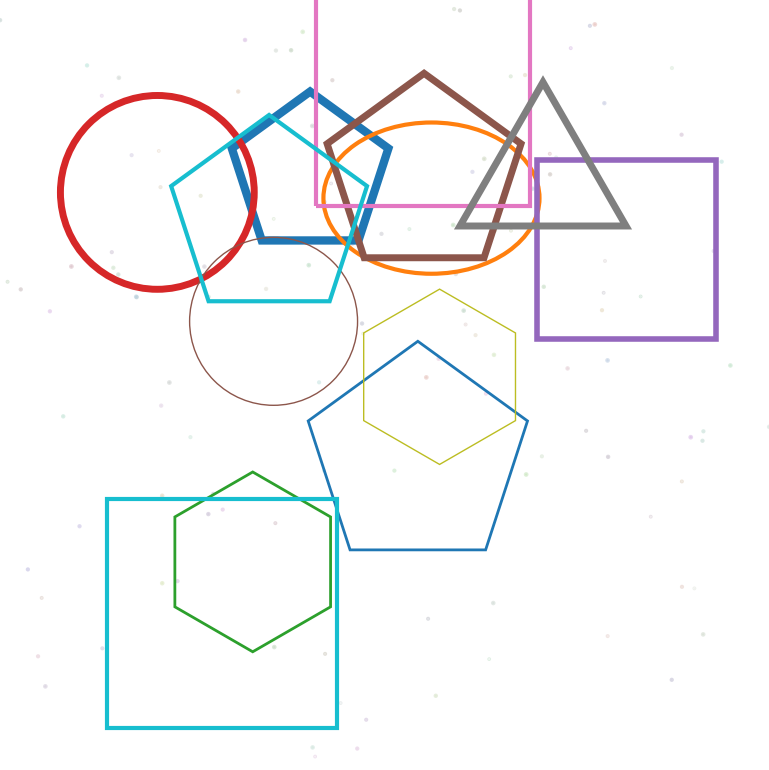[{"shape": "pentagon", "thickness": 3, "radius": 0.53, "center": [0.403, 0.774]}, {"shape": "pentagon", "thickness": 1, "radius": 0.75, "center": [0.543, 0.407]}, {"shape": "oval", "thickness": 1.5, "radius": 0.7, "center": [0.56, 0.743]}, {"shape": "hexagon", "thickness": 1, "radius": 0.58, "center": [0.328, 0.27]}, {"shape": "circle", "thickness": 2.5, "radius": 0.63, "center": [0.204, 0.75]}, {"shape": "square", "thickness": 2, "radius": 0.58, "center": [0.814, 0.676]}, {"shape": "circle", "thickness": 0.5, "radius": 0.55, "center": [0.355, 0.583]}, {"shape": "pentagon", "thickness": 2.5, "radius": 0.66, "center": [0.551, 0.772]}, {"shape": "square", "thickness": 1.5, "radius": 0.7, "center": [0.55, 0.872]}, {"shape": "triangle", "thickness": 2.5, "radius": 0.62, "center": [0.705, 0.769]}, {"shape": "hexagon", "thickness": 0.5, "radius": 0.57, "center": [0.571, 0.511]}, {"shape": "pentagon", "thickness": 1.5, "radius": 0.67, "center": [0.349, 0.717]}, {"shape": "square", "thickness": 1.5, "radius": 0.74, "center": [0.288, 0.203]}]